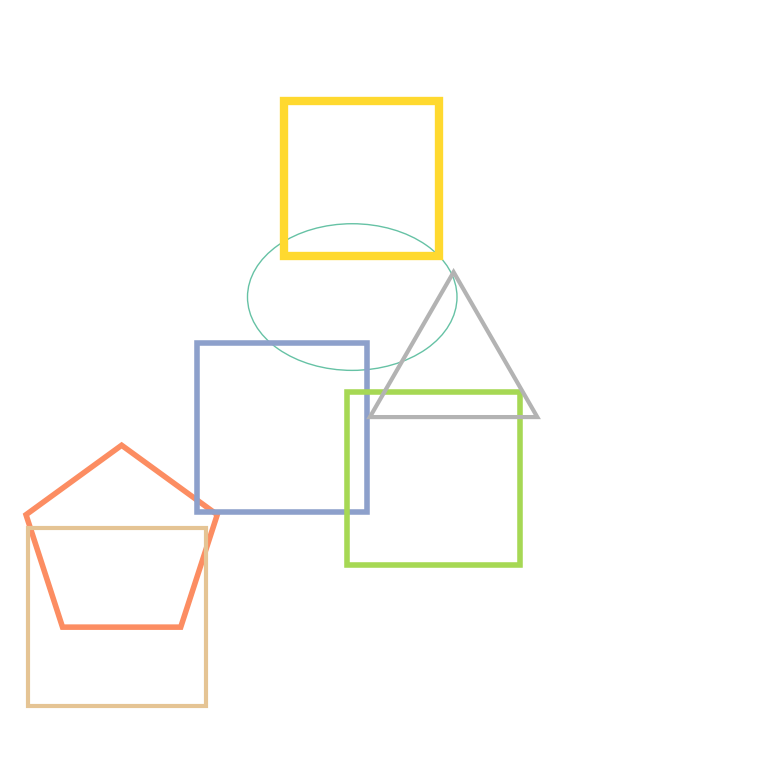[{"shape": "oval", "thickness": 0.5, "radius": 0.68, "center": [0.457, 0.614]}, {"shape": "pentagon", "thickness": 2, "radius": 0.65, "center": [0.158, 0.291]}, {"shape": "square", "thickness": 2, "radius": 0.55, "center": [0.366, 0.444]}, {"shape": "square", "thickness": 2, "radius": 0.56, "center": [0.563, 0.379]}, {"shape": "square", "thickness": 3, "radius": 0.5, "center": [0.469, 0.768]}, {"shape": "square", "thickness": 1.5, "radius": 0.58, "center": [0.152, 0.198]}, {"shape": "triangle", "thickness": 1.5, "radius": 0.63, "center": [0.589, 0.521]}]